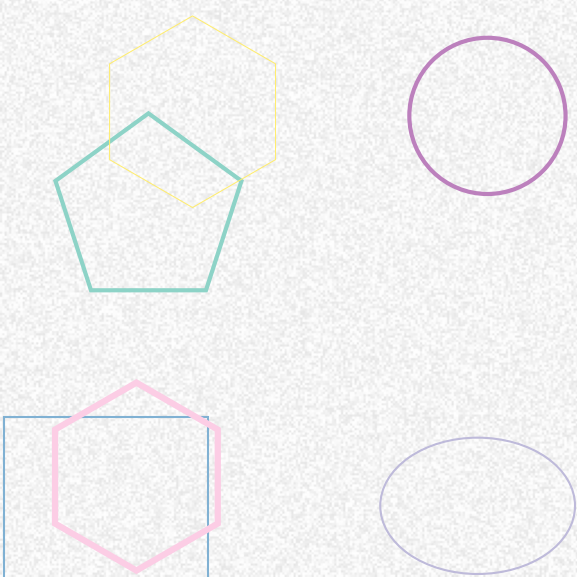[{"shape": "pentagon", "thickness": 2, "radius": 0.85, "center": [0.257, 0.633]}, {"shape": "oval", "thickness": 1, "radius": 0.84, "center": [0.827, 0.123]}, {"shape": "square", "thickness": 1, "radius": 0.88, "center": [0.184, 0.102]}, {"shape": "hexagon", "thickness": 3, "radius": 0.81, "center": [0.236, 0.174]}, {"shape": "circle", "thickness": 2, "radius": 0.68, "center": [0.844, 0.798]}, {"shape": "hexagon", "thickness": 0.5, "radius": 0.83, "center": [0.333, 0.806]}]